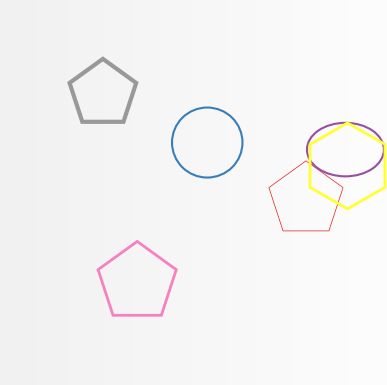[{"shape": "pentagon", "thickness": 0.5, "radius": 0.5, "center": [0.79, 0.482]}, {"shape": "circle", "thickness": 1.5, "radius": 0.45, "center": [0.535, 0.63]}, {"shape": "oval", "thickness": 1.5, "radius": 0.5, "center": [0.891, 0.611]}, {"shape": "hexagon", "thickness": 2, "radius": 0.56, "center": [0.897, 0.569]}, {"shape": "pentagon", "thickness": 2, "radius": 0.53, "center": [0.354, 0.267]}, {"shape": "pentagon", "thickness": 3, "radius": 0.45, "center": [0.266, 0.757]}]